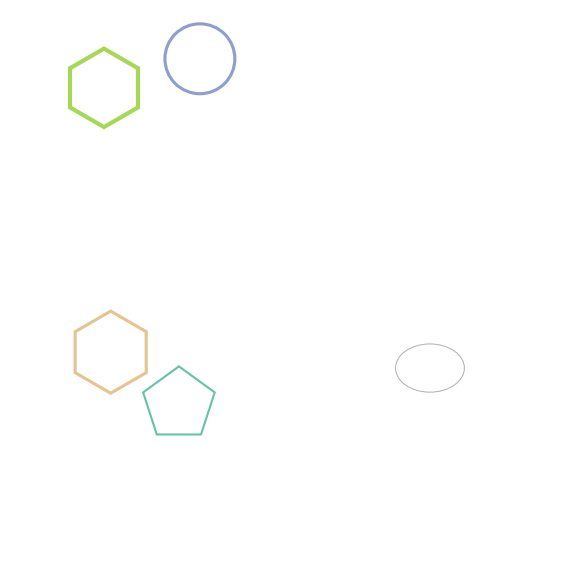[{"shape": "pentagon", "thickness": 1, "radius": 0.33, "center": [0.31, 0.3]}, {"shape": "circle", "thickness": 1.5, "radius": 0.3, "center": [0.346, 0.897]}, {"shape": "hexagon", "thickness": 2, "radius": 0.34, "center": [0.18, 0.847]}, {"shape": "hexagon", "thickness": 1.5, "radius": 0.36, "center": [0.192, 0.389]}, {"shape": "oval", "thickness": 0.5, "radius": 0.3, "center": [0.745, 0.362]}]